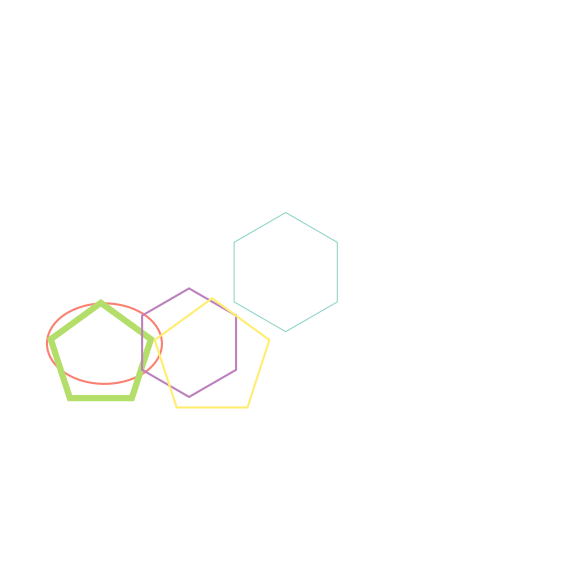[{"shape": "hexagon", "thickness": 0.5, "radius": 0.52, "center": [0.495, 0.528]}, {"shape": "oval", "thickness": 1, "radius": 0.5, "center": [0.181, 0.404]}, {"shape": "pentagon", "thickness": 3, "radius": 0.46, "center": [0.175, 0.384]}, {"shape": "hexagon", "thickness": 1, "radius": 0.47, "center": [0.327, 0.406]}, {"shape": "pentagon", "thickness": 1, "radius": 0.52, "center": [0.367, 0.378]}]